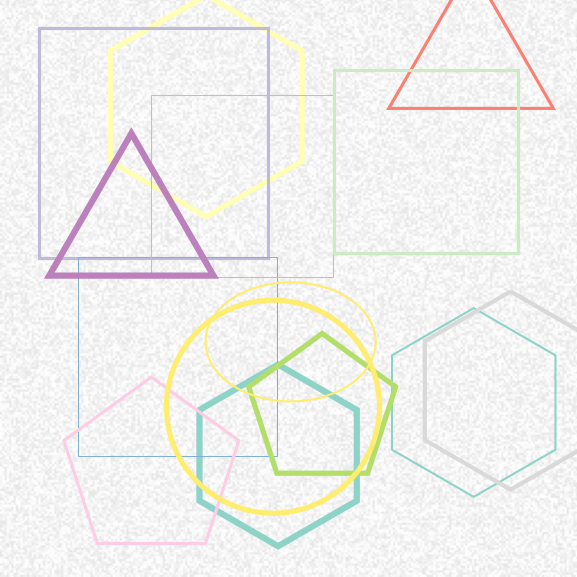[{"shape": "hexagon", "thickness": 1, "radius": 0.82, "center": [0.82, 0.302]}, {"shape": "hexagon", "thickness": 3, "radius": 0.79, "center": [0.482, 0.211]}, {"shape": "hexagon", "thickness": 2.5, "radius": 0.96, "center": [0.357, 0.816]}, {"shape": "square", "thickness": 1.5, "radius": 0.99, "center": [0.266, 0.751]}, {"shape": "triangle", "thickness": 1.5, "radius": 0.82, "center": [0.816, 0.894]}, {"shape": "square", "thickness": 0.5, "radius": 0.86, "center": [0.307, 0.382]}, {"shape": "square", "thickness": 0.5, "radius": 0.79, "center": [0.419, 0.677]}, {"shape": "pentagon", "thickness": 2.5, "radius": 0.67, "center": [0.558, 0.288]}, {"shape": "pentagon", "thickness": 1.5, "radius": 0.8, "center": [0.262, 0.187]}, {"shape": "hexagon", "thickness": 2, "radius": 0.86, "center": [0.884, 0.323]}, {"shape": "triangle", "thickness": 3, "radius": 0.82, "center": [0.227, 0.604]}, {"shape": "square", "thickness": 1.5, "radius": 0.79, "center": [0.738, 0.719]}, {"shape": "circle", "thickness": 2.5, "radius": 0.92, "center": [0.473, 0.295]}, {"shape": "oval", "thickness": 1, "radius": 0.74, "center": [0.503, 0.407]}]